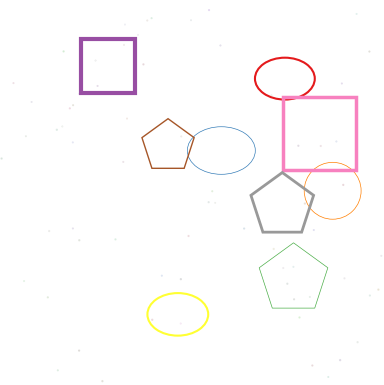[{"shape": "oval", "thickness": 1.5, "radius": 0.39, "center": [0.74, 0.796]}, {"shape": "oval", "thickness": 0.5, "radius": 0.44, "center": [0.575, 0.609]}, {"shape": "pentagon", "thickness": 0.5, "radius": 0.47, "center": [0.762, 0.276]}, {"shape": "square", "thickness": 3, "radius": 0.35, "center": [0.281, 0.829]}, {"shape": "circle", "thickness": 0.5, "radius": 0.37, "center": [0.864, 0.504]}, {"shape": "oval", "thickness": 1.5, "radius": 0.39, "center": [0.462, 0.183]}, {"shape": "pentagon", "thickness": 1, "radius": 0.36, "center": [0.436, 0.62]}, {"shape": "square", "thickness": 2.5, "radius": 0.47, "center": [0.829, 0.652]}, {"shape": "pentagon", "thickness": 2, "radius": 0.43, "center": [0.733, 0.466]}]